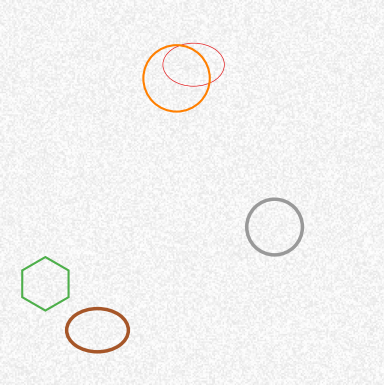[{"shape": "oval", "thickness": 0.5, "radius": 0.4, "center": [0.503, 0.832]}, {"shape": "hexagon", "thickness": 1.5, "radius": 0.35, "center": [0.118, 0.263]}, {"shape": "circle", "thickness": 1.5, "radius": 0.43, "center": [0.459, 0.796]}, {"shape": "oval", "thickness": 2.5, "radius": 0.4, "center": [0.253, 0.142]}, {"shape": "circle", "thickness": 2.5, "radius": 0.36, "center": [0.713, 0.41]}]